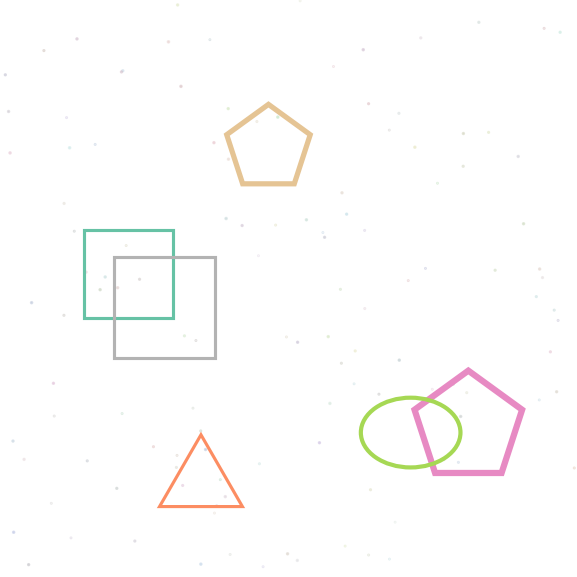[{"shape": "square", "thickness": 1.5, "radius": 0.38, "center": [0.223, 0.525]}, {"shape": "triangle", "thickness": 1.5, "radius": 0.41, "center": [0.348, 0.163]}, {"shape": "pentagon", "thickness": 3, "radius": 0.49, "center": [0.811, 0.259]}, {"shape": "oval", "thickness": 2, "radius": 0.43, "center": [0.711, 0.25]}, {"shape": "pentagon", "thickness": 2.5, "radius": 0.38, "center": [0.465, 0.742]}, {"shape": "square", "thickness": 1.5, "radius": 0.44, "center": [0.285, 0.467]}]